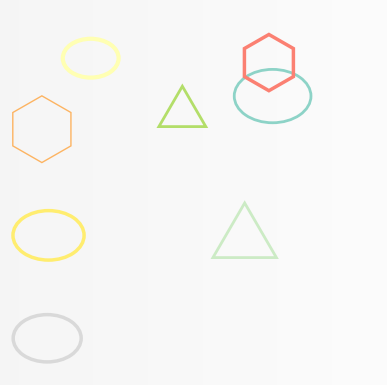[{"shape": "oval", "thickness": 2, "radius": 0.5, "center": [0.703, 0.75]}, {"shape": "oval", "thickness": 3, "radius": 0.36, "center": [0.234, 0.849]}, {"shape": "hexagon", "thickness": 2.5, "radius": 0.36, "center": [0.694, 0.837]}, {"shape": "hexagon", "thickness": 1, "radius": 0.43, "center": [0.108, 0.664]}, {"shape": "triangle", "thickness": 2, "radius": 0.35, "center": [0.471, 0.706]}, {"shape": "oval", "thickness": 2.5, "radius": 0.44, "center": [0.122, 0.121]}, {"shape": "triangle", "thickness": 2, "radius": 0.47, "center": [0.631, 0.378]}, {"shape": "oval", "thickness": 2.5, "radius": 0.46, "center": [0.125, 0.389]}]